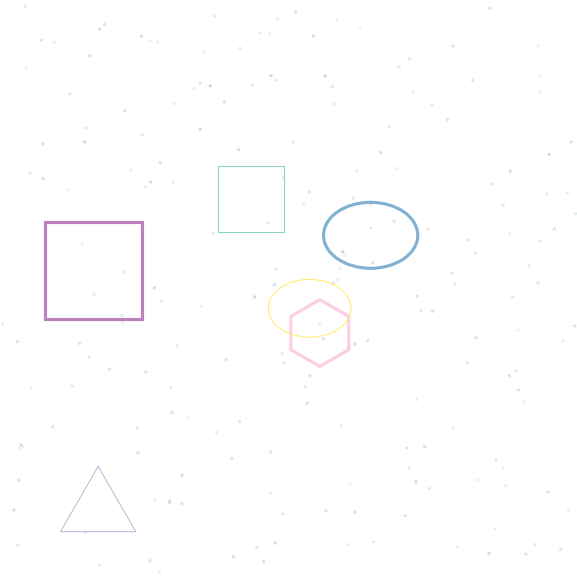[{"shape": "square", "thickness": 0.5, "radius": 0.29, "center": [0.434, 0.654]}, {"shape": "triangle", "thickness": 0.5, "radius": 0.38, "center": [0.17, 0.116]}, {"shape": "oval", "thickness": 1.5, "radius": 0.41, "center": [0.642, 0.592]}, {"shape": "hexagon", "thickness": 1.5, "radius": 0.29, "center": [0.554, 0.422]}, {"shape": "square", "thickness": 1.5, "radius": 0.42, "center": [0.162, 0.531]}, {"shape": "oval", "thickness": 0.5, "radius": 0.36, "center": [0.536, 0.465]}]